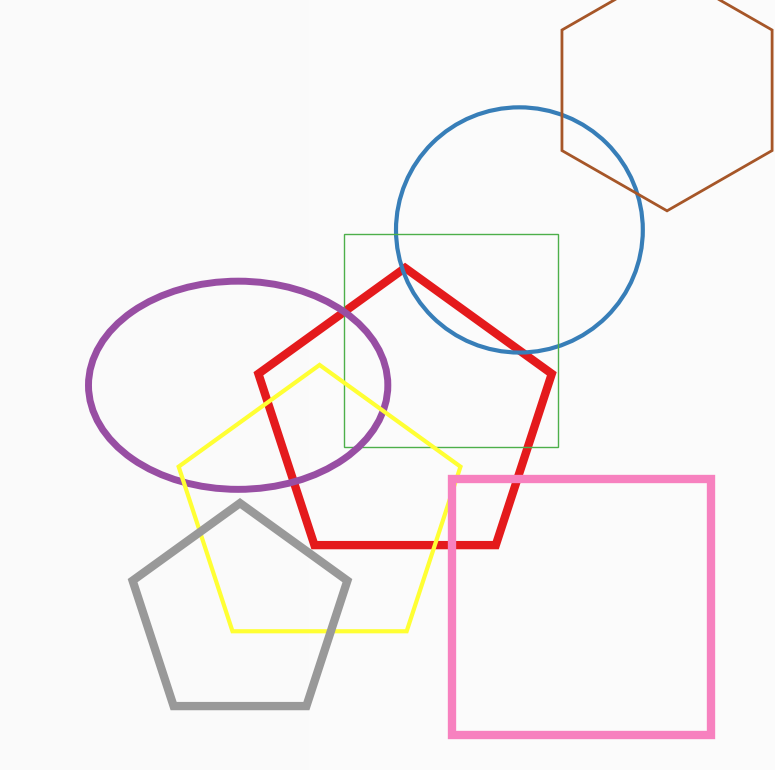[{"shape": "pentagon", "thickness": 3, "radius": 1.0, "center": [0.523, 0.453]}, {"shape": "circle", "thickness": 1.5, "radius": 0.8, "center": [0.67, 0.701]}, {"shape": "square", "thickness": 0.5, "radius": 0.69, "center": [0.582, 0.558]}, {"shape": "oval", "thickness": 2.5, "radius": 0.97, "center": [0.307, 0.5]}, {"shape": "pentagon", "thickness": 1.5, "radius": 0.96, "center": [0.412, 0.335]}, {"shape": "hexagon", "thickness": 1, "radius": 0.78, "center": [0.861, 0.883]}, {"shape": "square", "thickness": 3, "radius": 0.83, "center": [0.75, 0.212]}, {"shape": "pentagon", "thickness": 3, "radius": 0.73, "center": [0.31, 0.201]}]